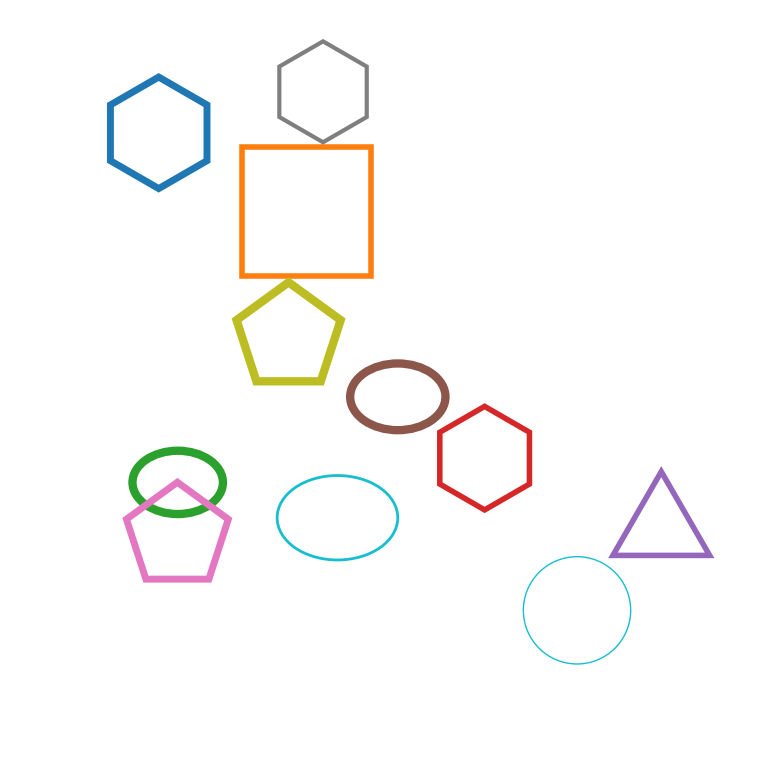[{"shape": "hexagon", "thickness": 2.5, "radius": 0.36, "center": [0.206, 0.828]}, {"shape": "square", "thickness": 2, "radius": 0.42, "center": [0.398, 0.725]}, {"shape": "oval", "thickness": 3, "radius": 0.29, "center": [0.231, 0.374]}, {"shape": "hexagon", "thickness": 2, "radius": 0.34, "center": [0.629, 0.405]}, {"shape": "triangle", "thickness": 2, "radius": 0.36, "center": [0.859, 0.315]}, {"shape": "oval", "thickness": 3, "radius": 0.31, "center": [0.517, 0.485]}, {"shape": "pentagon", "thickness": 2.5, "radius": 0.35, "center": [0.23, 0.304]}, {"shape": "hexagon", "thickness": 1.5, "radius": 0.33, "center": [0.42, 0.881]}, {"shape": "pentagon", "thickness": 3, "radius": 0.36, "center": [0.375, 0.562]}, {"shape": "oval", "thickness": 1, "radius": 0.39, "center": [0.438, 0.328]}, {"shape": "circle", "thickness": 0.5, "radius": 0.35, "center": [0.749, 0.207]}]